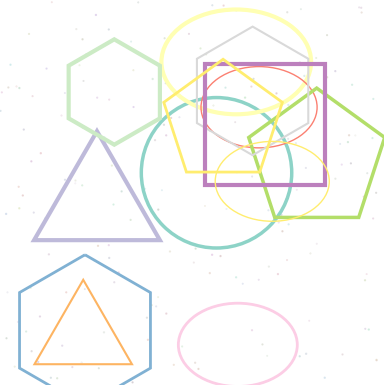[{"shape": "circle", "thickness": 2.5, "radius": 0.98, "center": [0.562, 0.551]}, {"shape": "oval", "thickness": 3, "radius": 0.97, "center": [0.614, 0.839]}, {"shape": "triangle", "thickness": 3, "radius": 0.94, "center": [0.252, 0.471]}, {"shape": "oval", "thickness": 1, "radius": 0.75, "center": [0.673, 0.721]}, {"shape": "hexagon", "thickness": 2, "radius": 0.98, "center": [0.221, 0.142]}, {"shape": "triangle", "thickness": 1.5, "radius": 0.73, "center": [0.216, 0.127]}, {"shape": "pentagon", "thickness": 2.5, "radius": 0.93, "center": [0.823, 0.585]}, {"shape": "oval", "thickness": 2, "radius": 0.77, "center": [0.618, 0.104]}, {"shape": "hexagon", "thickness": 1.5, "radius": 0.84, "center": [0.656, 0.764]}, {"shape": "square", "thickness": 3, "radius": 0.78, "center": [0.688, 0.677]}, {"shape": "hexagon", "thickness": 3, "radius": 0.68, "center": [0.297, 0.761]}, {"shape": "pentagon", "thickness": 2, "radius": 0.81, "center": [0.579, 0.684]}, {"shape": "oval", "thickness": 1, "radius": 0.74, "center": [0.707, 0.529]}]